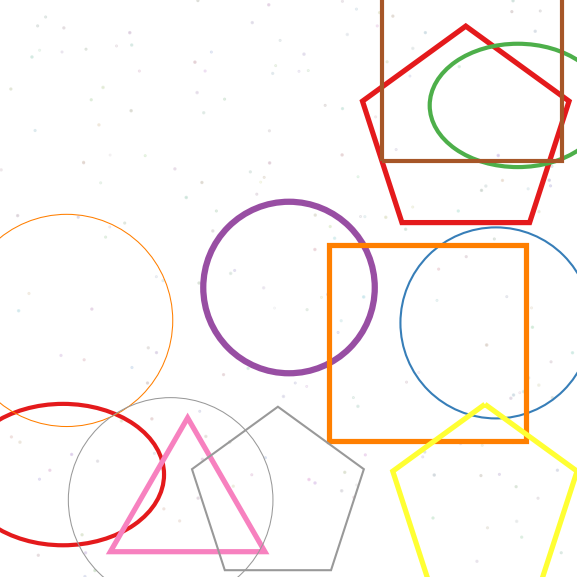[{"shape": "pentagon", "thickness": 2.5, "radius": 0.94, "center": [0.807, 0.766]}, {"shape": "oval", "thickness": 2, "radius": 0.87, "center": [0.109, 0.177]}, {"shape": "circle", "thickness": 1, "radius": 0.83, "center": [0.859, 0.44]}, {"shape": "oval", "thickness": 2, "radius": 0.76, "center": [0.897, 0.817]}, {"shape": "circle", "thickness": 3, "radius": 0.74, "center": [0.5, 0.501]}, {"shape": "circle", "thickness": 0.5, "radius": 0.92, "center": [0.115, 0.444]}, {"shape": "square", "thickness": 2.5, "radius": 0.85, "center": [0.74, 0.406]}, {"shape": "pentagon", "thickness": 2.5, "radius": 0.84, "center": [0.84, 0.131]}, {"shape": "square", "thickness": 2, "radius": 0.78, "center": [0.818, 0.876]}, {"shape": "triangle", "thickness": 2.5, "radius": 0.77, "center": [0.325, 0.121]}, {"shape": "pentagon", "thickness": 1, "radius": 0.78, "center": [0.481, 0.138]}, {"shape": "circle", "thickness": 0.5, "radius": 0.89, "center": [0.295, 0.133]}]